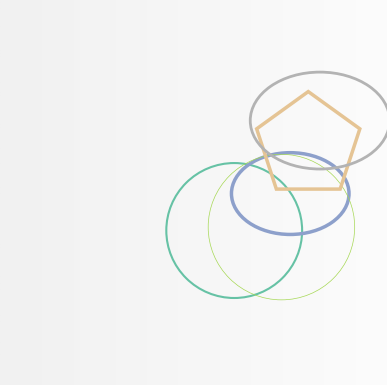[{"shape": "circle", "thickness": 1.5, "radius": 0.88, "center": [0.604, 0.401]}, {"shape": "oval", "thickness": 2.5, "radius": 0.76, "center": [0.749, 0.497]}, {"shape": "circle", "thickness": 0.5, "radius": 0.95, "center": [0.726, 0.41]}, {"shape": "pentagon", "thickness": 2.5, "radius": 0.7, "center": [0.795, 0.622]}, {"shape": "oval", "thickness": 2, "radius": 0.9, "center": [0.826, 0.687]}]